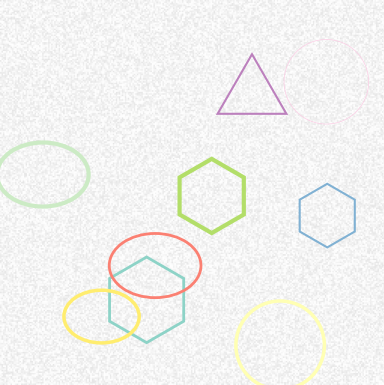[{"shape": "hexagon", "thickness": 2, "radius": 0.56, "center": [0.381, 0.221]}, {"shape": "circle", "thickness": 2.5, "radius": 0.57, "center": [0.728, 0.103]}, {"shape": "oval", "thickness": 2, "radius": 0.6, "center": [0.403, 0.31]}, {"shape": "hexagon", "thickness": 1.5, "radius": 0.41, "center": [0.85, 0.44]}, {"shape": "hexagon", "thickness": 3, "radius": 0.48, "center": [0.55, 0.491]}, {"shape": "circle", "thickness": 0.5, "radius": 0.55, "center": [0.848, 0.788]}, {"shape": "triangle", "thickness": 1.5, "radius": 0.52, "center": [0.655, 0.756]}, {"shape": "oval", "thickness": 3, "radius": 0.59, "center": [0.111, 0.547]}, {"shape": "oval", "thickness": 2.5, "radius": 0.49, "center": [0.264, 0.178]}]